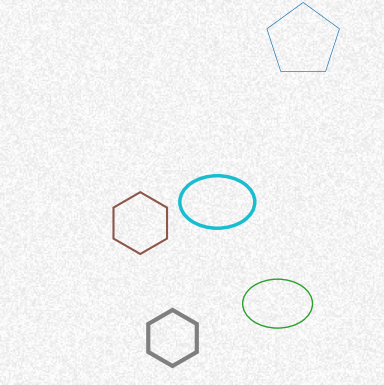[{"shape": "pentagon", "thickness": 0.5, "radius": 0.5, "center": [0.787, 0.895]}, {"shape": "oval", "thickness": 1, "radius": 0.45, "center": [0.721, 0.211]}, {"shape": "hexagon", "thickness": 1.5, "radius": 0.4, "center": [0.364, 0.421]}, {"shape": "hexagon", "thickness": 3, "radius": 0.36, "center": [0.448, 0.122]}, {"shape": "oval", "thickness": 2.5, "radius": 0.49, "center": [0.564, 0.475]}]